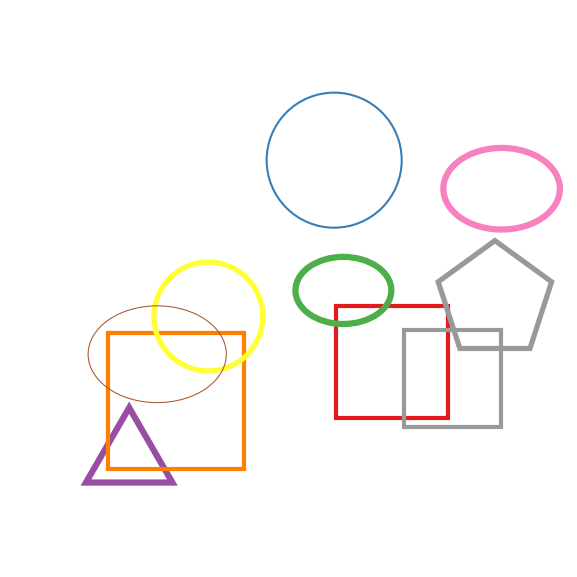[{"shape": "square", "thickness": 2, "radius": 0.48, "center": [0.679, 0.372]}, {"shape": "circle", "thickness": 1, "radius": 0.58, "center": [0.579, 0.722]}, {"shape": "oval", "thickness": 3, "radius": 0.42, "center": [0.595, 0.496]}, {"shape": "triangle", "thickness": 3, "radius": 0.43, "center": [0.224, 0.207]}, {"shape": "square", "thickness": 2, "radius": 0.59, "center": [0.305, 0.305]}, {"shape": "circle", "thickness": 2.5, "radius": 0.47, "center": [0.361, 0.451]}, {"shape": "oval", "thickness": 0.5, "radius": 0.6, "center": [0.272, 0.386]}, {"shape": "oval", "thickness": 3, "radius": 0.5, "center": [0.869, 0.672]}, {"shape": "pentagon", "thickness": 2.5, "radius": 0.52, "center": [0.857, 0.479]}, {"shape": "square", "thickness": 2, "radius": 0.42, "center": [0.783, 0.344]}]